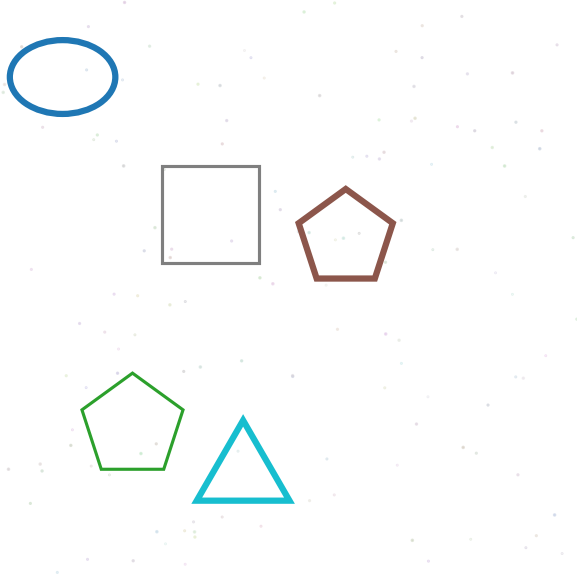[{"shape": "oval", "thickness": 3, "radius": 0.46, "center": [0.108, 0.866]}, {"shape": "pentagon", "thickness": 1.5, "radius": 0.46, "center": [0.229, 0.261]}, {"shape": "pentagon", "thickness": 3, "radius": 0.43, "center": [0.599, 0.586]}, {"shape": "square", "thickness": 1.5, "radius": 0.42, "center": [0.364, 0.628]}, {"shape": "triangle", "thickness": 3, "radius": 0.46, "center": [0.421, 0.179]}]